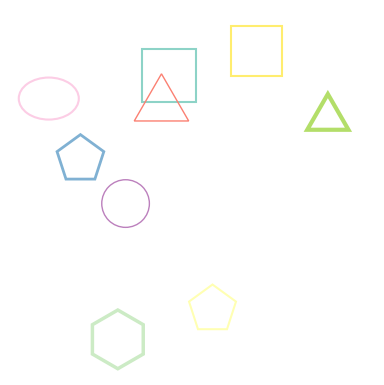[{"shape": "square", "thickness": 1.5, "radius": 0.35, "center": [0.439, 0.804]}, {"shape": "pentagon", "thickness": 1.5, "radius": 0.32, "center": [0.552, 0.197]}, {"shape": "triangle", "thickness": 1, "radius": 0.41, "center": [0.419, 0.727]}, {"shape": "pentagon", "thickness": 2, "radius": 0.32, "center": [0.209, 0.586]}, {"shape": "triangle", "thickness": 3, "radius": 0.31, "center": [0.852, 0.694]}, {"shape": "oval", "thickness": 1.5, "radius": 0.39, "center": [0.127, 0.744]}, {"shape": "circle", "thickness": 1, "radius": 0.31, "center": [0.326, 0.471]}, {"shape": "hexagon", "thickness": 2.5, "radius": 0.38, "center": [0.306, 0.119]}, {"shape": "square", "thickness": 1.5, "radius": 0.33, "center": [0.666, 0.868]}]